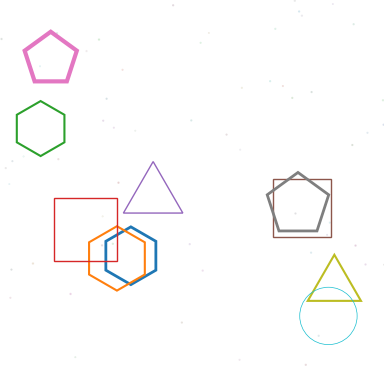[{"shape": "hexagon", "thickness": 2, "radius": 0.38, "center": [0.34, 0.336]}, {"shape": "hexagon", "thickness": 1.5, "radius": 0.42, "center": [0.304, 0.329]}, {"shape": "hexagon", "thickness": 1.5, "radius": 0.36, "center": [0.105, 0.666]}, {"shape": "square", "thickness": 1, "radius": 0.41, "center": [0.223, 0.404]}, {"shape": "triangle", "thickness": 1, "radius": 0.45, "center": [0.398, 0.491]}, {"shape": "square", "thickness": 1, "radius": 0.38, "center": [0.785, 0.46]}, {"shape": "pentagon", "thickness": 3, "radius": 0.36, "center": [0.132, 0.846]}, {"shape": "pentagon", "thickness": 2, "radius": 0.42, "center": [0.774, 0.468]}, {"shape": "triangle", "thickness": 1.5, "radius": 0.4, "center": [0.868, 0.258]}, {"shape": "circle", "thickness": 0.5, "radius": 0.37, "center": [0.853, 0.179]}]